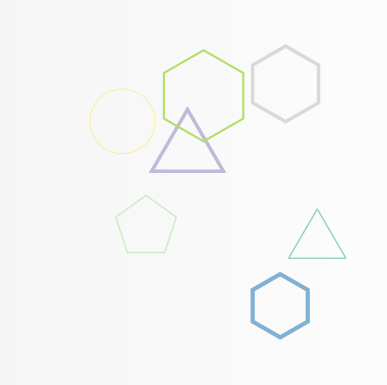[{"shape": "triangle", "thickness": 1, "radius": 0.43, "center": [0.819, 0.372]}, {"shape": "triangle", "thickness": 2.5, "radius": 0.53, "center": [0.484, 0.609]}, {"shape": "hexagon", "thickness": 3, "radius": 0.41, "center": [0.723, 0.206]}, {"shape": "hexagon", "thickness": 1.5, "radius": 0.59, "center": [0.525, 0.751]}, {"shape": "hexagon", "thickness": 2.5, "radius": 0.49, "center": [0.737, 0.782]}, {"shape": "pentagon", "thickness": 1, "radius": 0.41, "center": [0.377, 0.411]}, {"shape": "circle", "thickness": 0.5, "radius": 0.42, "center": [0.316, 0.685]}]